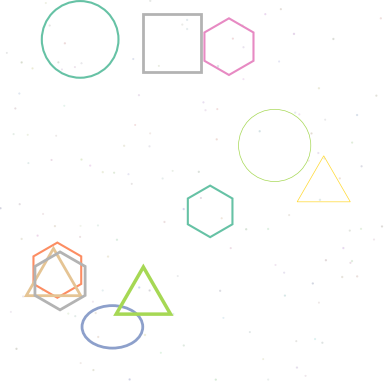[{"shape": "hexagon", "thickness": 1.5, "radius": 0.33, "center": [0.546, 0.451]}, {"shape": "circle", "thickness": 1.5, "radius": 0.5, "center": [0.208, 0.898]}, {"shape": "hexagon", "thickness": 1.5, "radius": 0.36, "center": [0.149, 0.298]}, {"shape": "oval", "thickness": 2, "radius": 0.39, "center": [0.292, 0.151]}, {"shape": "hexagon", "thickness": 1.5, "radius": 0.37, "center": [0.595, 0.879]}, {"shape": "triangle", "thickness": 2.5, "radius": 0.41, "center": [0.372, 0.225]}, {"shape": "circle", "thickness": 0.5, "radius": 0.47, "center": [0.713, 0.622]}, {"shape": "triangle", "thickness": 0.5, "radius": 0.4, "center": [0.841, 0.516]}, {"shape": "triangle", "thickness": 2, "radius": 0.41, "center": [0.139, 0.273]}, {"shape": "square", "thickness": 2, "radius": 0.38, "center": [0.446, 0.889]}, {"shape": "hexagon", "thickness": 2, "radius": 0.38, "center": [0.156, 0.27]}]